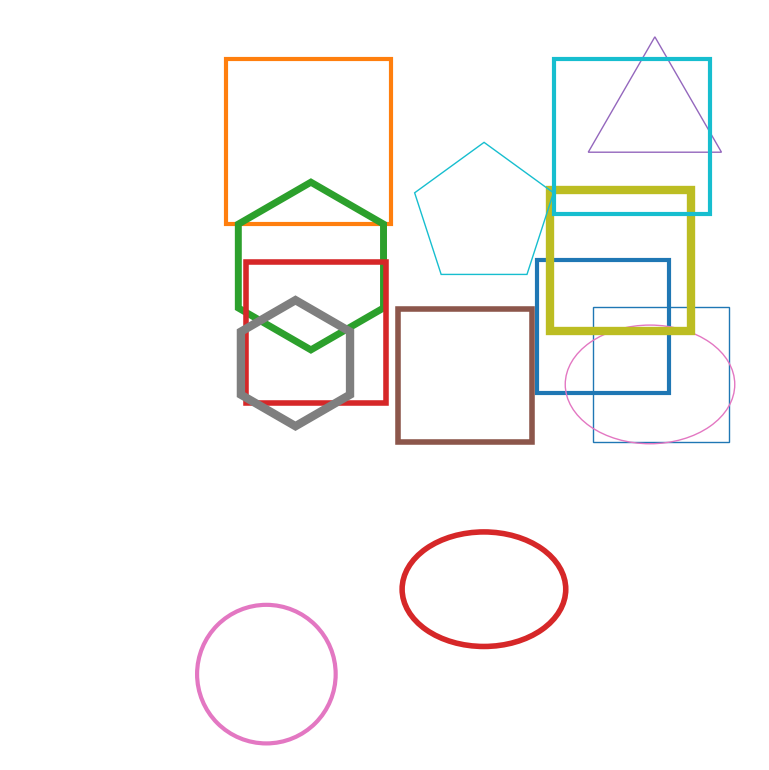[{"shape": "square", "thickness": 0.5, "radius": 0.44, "center": [0.858, 0.514]}, {"shape": "square", "thickness": 1.5, "radius": 0.43, "center": [0.783, 0.576]}, {"shape": "square", "thickness": 1.5, "radius": 0.54, "center": [0.401, 0.816]}, {"shape": "hexagon", "thickness": 2.5, "radius": 0.54, "center": [0.404, 0.654]}, {"shape": "square", "thickness": 2, "radius": 0.46, "center": [0.41, 0.569]}, {"shape": "oval", "thickness": 2, "radius": 0.53, "center": [0.628, 0.235]}, {"shape": "triangle", "thickness": 0.5, "radius": 0.5, "center": [0.85, 0.852]}, {"shape": "square", "thickness": 2, "radius": 0.43, "center": [0.604, 0.512]}, {"shape": "circle", "thickness": 1.5, "radius": 0.45, "center": [0.346, 0.125]}, {"shape": "oval", "thickness": 0.5, "radius": 0.55, "center": [0.844, 0.501]}, {"shape": "hexagon", "thickness": 3, "radius": 0.41, "center": [0.384, 0.528]}, {"shape": "square", "thickness": 3, "radius": 0.46, "center": [0.806, 0.662]}, {"shape": "square", "thickness": 1.5, "radius": 0.51, "center": [0.821, 0.823]}, {"shape": "pentagon", "thickness": 0.5, "radius": 0.47, "center": [0.629, 0.72]}]